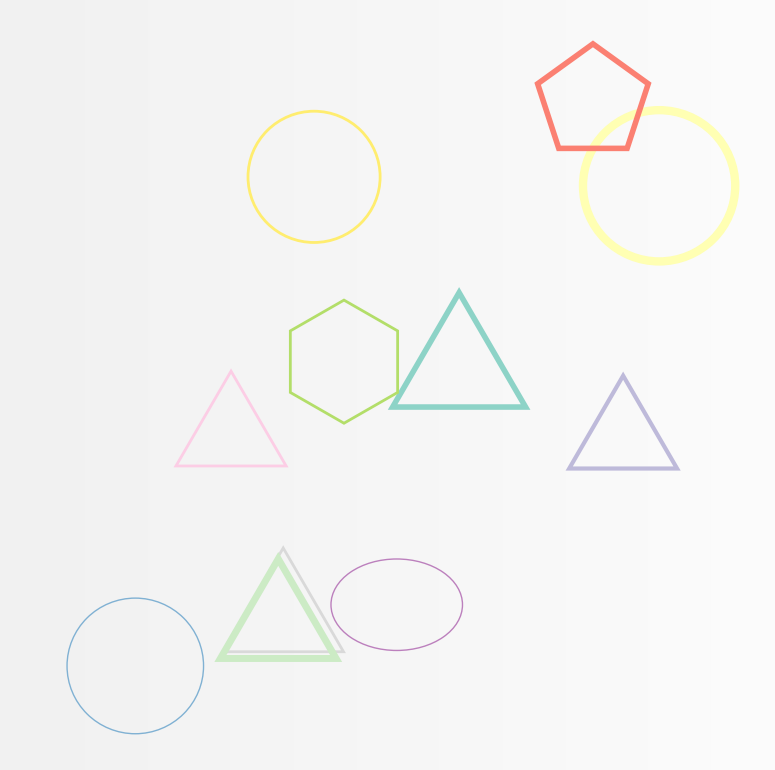[{"shape": "triangle", "thickness": 2, "radius": 0.5, "center": [0.592, 0.521]}, {"shape": "circle", "thickness": 3, "radius": 0.49, "center": [0.85, 0.759]}, {"shape": "triangle", "thickness": 1.5, "radius": 0.4, "center": [0.804, 0.432]}, {"shape": "pentagon", "thickness": 2, "radius": 0.38, "center": [0.765, 0.868]}, {"shape": "circle", "thickness": 0.5, "radius": 0.44, "center": [0.175, 0.135]}, {"shape": "hexagon", "thickness": 1, "radius": 0.4, "center": [0.444, 0.53]}, {"shape": "triangle", "thickness": 1, "radius": 0.41, "center": [0.298, 0.436]}, {"shape": "triangle", "thickness": 1, "radius": 0.45, "center": [0.365, 0.198]}, {"shape": "oval", "thickness": 0.5, "radius": 0.42, "center": [0.512, 0.215]}, {"shape": "triangle", "thickness": 2.5, "radius": 0.43, "center": [0.359, 0.188]}, {"shape": "circle", "thickness": 1, "radius": 0.43, "center": [0.405, 0.77]}]